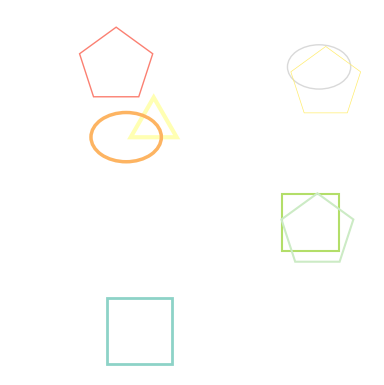[{"shape": "square", "thickness": 2, "radius": 0.43, "center": [0.362, 0.141]}, {"shape": "triangle", "thickness": 3, "radius": 0.34, "center": [0.399, 0.678]}, {"shape": "pentagon", "thickness": 1, "radius": 0.5, "center": [0.302, 0.829]}, {"shape": "oval", "thickness": 2.5, "radius": 0.46, "center": [0.328, 0.644]}, {"shape": "square", "thickness": 1.5, "radius": 0.37, "center": [0.806, 0.422]}, {"shape": "oval", "thickness": 1, "radius": 0.41, "center": [0.829, 0.826]}, {"shape": "pentagon", "thickness": 1.5, "radius": 0.49, "center": [0.824, 0.4]}, {"shape": "pentagon", "thickness": 0.5, "radius": 0.48, "center": [0.846, 0.784]}]